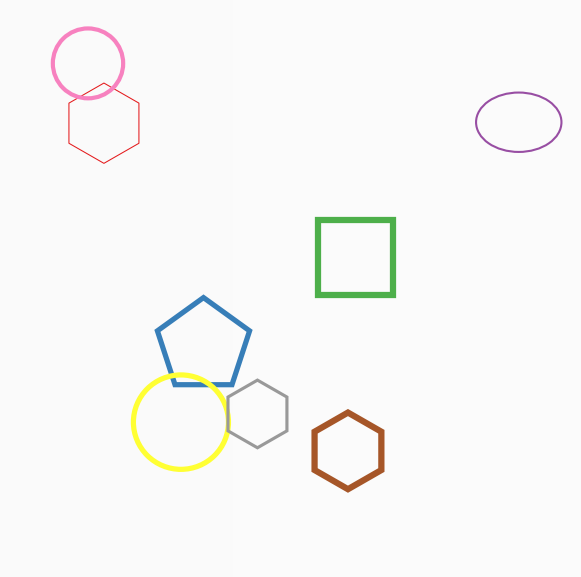[{"shape": "hexagon", "thickness": 0.5, "radius": 0.35, "center": [0.179, 0.786]}, {"shape": "pentagon", "thickness": 2.5, "radius": 0.42, "center": [0.35, 0.4]}, {"shape": "square", "thickness": 3, "radius": 0.32, "center": [0.612, 0.553]}, {"shape": "oval", "thickness": 1, "radius": 0.37, "center": [0.892, 0.787]}, {"shape": "circle", "thickness": 2.5, "radius": 0.41, "center": [0.311, 0.268]}, {"shape": "hexagon", "thickness": 3, "radius": 0.33, "center": [0.599, 0.218]}, {"shape": "circle", "thickness": 2, "radius": 0.3, "center": [0.151, 0.889]}, {"shape": "hexagon", "thickness": 1.5, "radius": 0.29, "center": [0.443, 0.282]}]